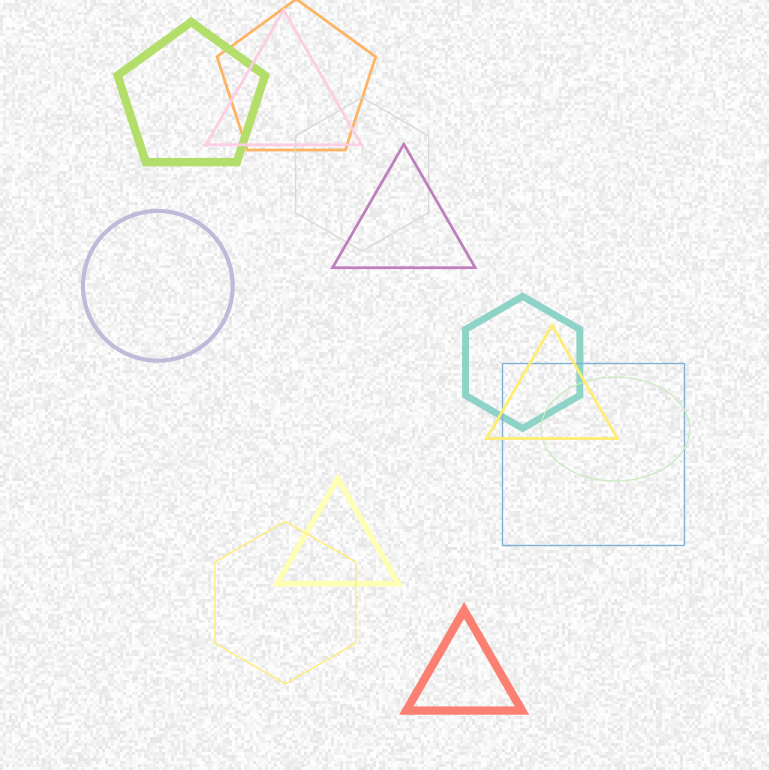[{"shape": "hexagon", "thickness": 2.5, "radius": 0.43, "center": [0.679, 0.529]}, {"shape": "triangle", "thickness": 2, "radius": 0.46, "center": [0.439, 0.287]}, {"shape": "circle", "thickness": 1.5, "radius": 0.49, "center": [0.205, 0.629]}, {"shape": "triangle", "thickness": 3, "radius": 0.43, "center": [0.603, 0.121]}, {"shape": "square", "thickness": 0.5, "radius": 0.59, "center": [0.77, 0.41]}, {"shape": "pentagon", "thickness": 1, "radius": 0.54, "center": [0.385, 0.893]}, {"shape": "pentagon", "thickness": 3, "radius": 0.5, "center": [0.248, 0.871]}, {"shape": "triangle", "thickness": 1, "radius": 0.58, "center": [0.368, 0.87]}, {"shape": "hexagon", "thickness": 0.5, "radius": 0.5, "center": [0.47, 0.774]}, {"shape": "triangle", "thickness": 1, "radius": 0.53, "center": [0.525, 0.706]}, {"shape": "oval", "thickness": 0.5, "radius": 0.48, "center": [0.799, 0.443]}, {"shape": "hexagon", "thickness": 0.5, "radius": 0.53, "center": [0.371, 0.217]}, {"shape": "triangle", "thickness": 1, "radius": 0.49, "center": [0.717, 0.48]}]